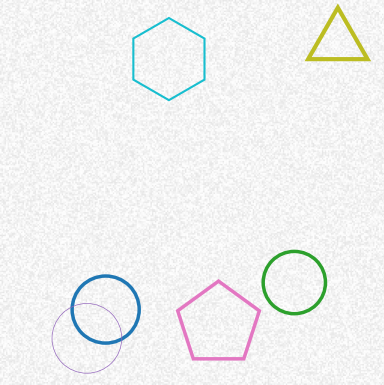[{"shape": "circle", "thickness": 2.5, "radius": 0.44, "center": [0.274, 0.196]}, {"shape": "circle", "thickness": 2.5, "radius": 0.4, "center": [0.764, 0.266]}, {"shape": "circle", "thickness": 0.5, "radius": 0.45, "center": [0.226, 0.121]}, {"shape": "pentagon", "thickness": 2.5, "radius": 0.56, "center": [0.568, 0.158]}, {"shape": "triangle", "thickness": 3, "radius": 0.45, "center": [0.878, 0.891]}, {"shape": "hexagon", "thickness": 1.5, "radius": 0.53, "center": [0.439, 0.847]}]